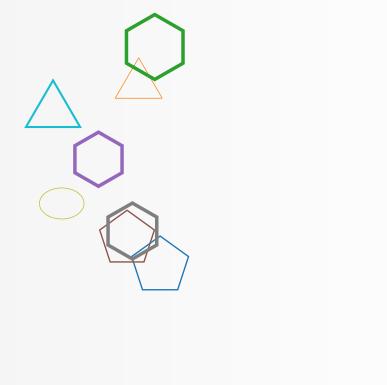[{"shape": "pentagon", "thickness": 1, "radius": 0.39, "center": [0.413, 0.31]}, {"shape": "triangle", "thickness": 0.5, "radius": 0.35, "center": [0.358, 0.78]}, {"shape": "hexagon", "thickness": 2.5, "radius": 0.42, "center": [0.399, 0.878]}, {"shape": "hexagon", "thickness": 2.5, "radius": 0.35, "center": [0.254, 0.586]}, {"shape": "pentagon", "thickness": 1, "radius": 0.37, "center": [0.328, 0.38]}, {"shape": "hexagon", "thickness": 2.5, "radius": 0.36, "center": [0.342, 0.4]}, {"shape": "oval", "thickness": 0.5, "radius": 0.29, "center": [0.159, 0.472]}, {"shape": "triangle", "thickness": 1.5, "radius": 0.4, "center": [0.137, 0.71]}]